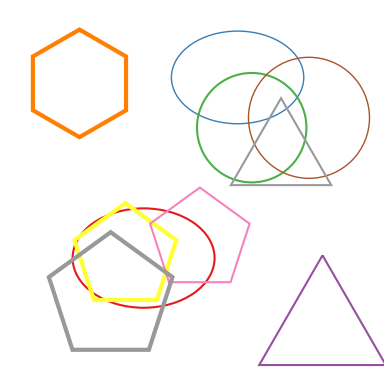[{"shape": "oval", "thickness": 1.5, "radius": 0.92, "center": [0.373, 0.33]}, {"shape": "oval", "thickness": 1, "radius": 0.86, "center": [0.617, 0.799]}, {"shape": "circle", "thickness": 1.5, "radius": 0.71, "center": [0.654, 0.668]}, {"shape": "triangle", "thickness": 1.5, "radius": 0.95, "center": [0.838, 0.147]}, {"shape": "hexagon", "thickness": 3, "radius": 0.7, "center": [0.206, 0.783]}, {"shape": "pentagon", "thickness": 3, "radius": 0.7, "center": [0.326, 0.333]}, {"shape": "circle", "thickness": 1, "radius": 0.79, "center": [0.803, 0.694]}, {"shape": "pentagon", "thickness": 1.5, "radius": 0.68, "center": [0.519, 0.377]}, {"shape": "pentagon", "thickness": 3, "radius": 0.84, "center": [0.287, 0.228]}, {"shape": "triangle", "thickness": 1.5, "radius": 0.75, "center": [0.73, 0.594]}]